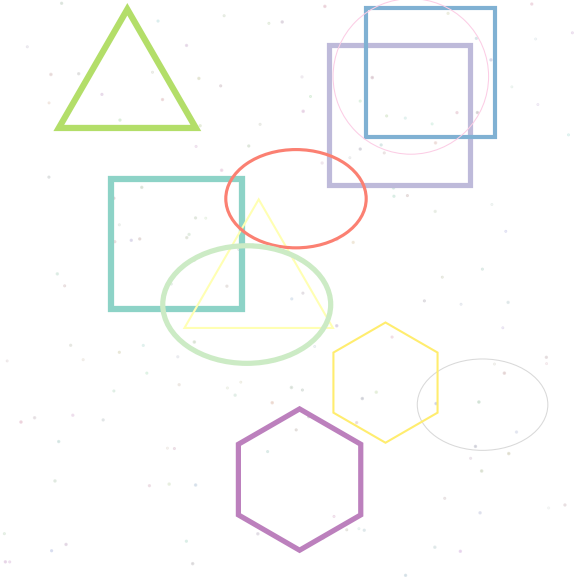[{"shape": "square", "thickness": 3, "radius": 0.56, "center": [0.305, 0.577]}, {"shape": "triangle", "thickness": 1, "radius": 0.74, "center": [0.448, 0.505]}, {"shape": "square", "thickness": 2.5, "radius": 0.61, "center": [0.692, 0.8]}, {"shape": "oval", "thickness": 1.5, "radius": 0.61, "center": [0.513, 0.655]}, {"shape": "square", "thickness": 2, "radius": 0.56, "center": [0.746, 0.874]}, {"shape": "triangle", "thickness": 3, "radius": 0.69, "center": [0.22, 0.846]}, {"shape": "circle", "thickness": 0.5, "radius": 0.67, "center": [0.711, 0.867]}, {"shape": "oval", "thickness": 0.5, "radius": 0.57, "center": [0.836, 0.298]}, {"shape": "hexagon", "thickness": 2.5, "radius": 0.61, "center": [0.519, 0.169]}, {"shape": "oval", "thickness": 2.5, "radius": 0.73, "center": [0.427, 0.472]}, {"shape": "hexagon", "thickness": 1, "radius": 0.52, "center": [0.668, 0.337]}]